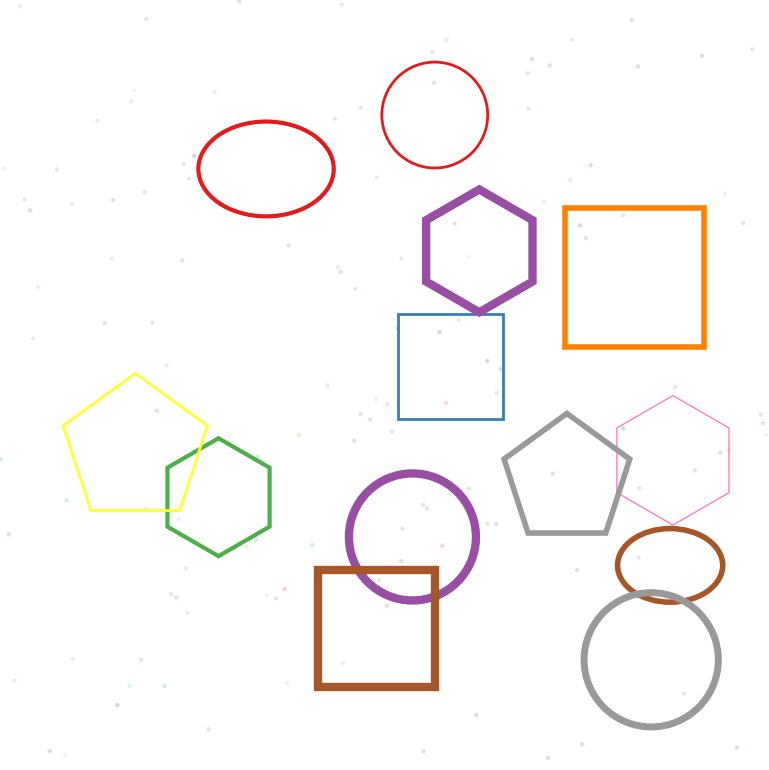[{"shape": "circle", "thickness": 1, "radius": 0.34, "center": [0.565, 0.851]}, {"shape": "oval", "thickness": 1.5, "radius": 0.44, "center": [0.346, 0.781]}, {"shape": "square", "thickness": 1, "radius": 0.34, "center": [0.585, 0.524]}, {"shape": "hexagon", "thickness": 1.5, "radius": 0.38, "center": [0.284, 0.354]}, {"shape": "circle", "thickness": 3, "radius": 0.41, "center": [0.536, 0.303]}, {"shape": "hexagon", "thickness": 3, "radius": 0.4, "center": [0.622, 0.674]}, {"shape": "square", "thickness": 2, "radius": 0.45, "center": [0.824, 0.64]}, {"shape": "pentagon", "thickness": 1, "radius": 0.49, "center": [0.176, 0.417]}, {"shape": "square", "thickness": 3, "radius": 0.38, "center": [0.489, 0.183]}, {"shape": "oval", "thickness": 2, "radius": 0.34, "center": [0.87, 0.266]}, {"shape": "hexagon", "thickness": 0.5, "radius": 0.42, "center": [0.874, 0.402]}, {"shape": "pentagon", "thickness": 2, "radius": 0.43, "center": [0.736, 0.377]}, {"shape": "circle", "thickness": 2.5, "radius": 0.44, "center": [0.846, 0.143]}]